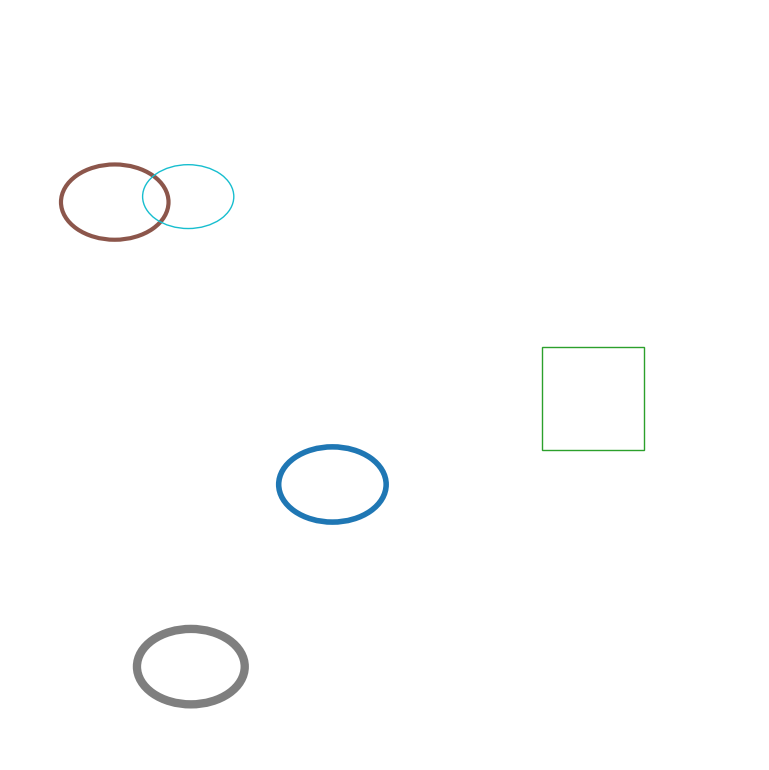[{"shape": "oval", "thickness": 2, "radius": 0.35, "center": [0.432, 0.371]}, {"shape": "square", "thickness": 0.5, "radius": 0.33, "center": [0.77, 0.482]}, {"shape": "oval", "thickness": 1.5, "radius": 0.35, "center": [0.149, 0.738]}, {"shape": "oval", "thickness": 3, "radius": 0.35, "center": [0.248, 0.134]}, {"shape": "oval", "thickness": 0.5, "radius": 0.3, "center": [0.244, 0.745]}]